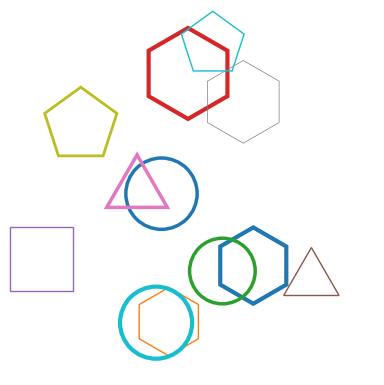[{"shape": "circle", "thickness": 2.5, "radius": 0.46, "center": [0.419, 0.497]}, {"shape": "hexagon", "thickness": 3, "radius": 0.5, "center": [0.658, 0.31]}, {"shape": "hexagon", "thickness": 1, "radius": 0.44, "center": [0.438, 0.165]}, {"shape": "circle", "thickness": 2.5, "radius": 0.43, "center": [0.578, 0.296]}, {"shape": "hexagon", "thickness": 3, "radius": 0.59, "center": [0.488, 0.809]}, {"shape": "square", "thickness": 1, "radius": 0.41, "center": [0.108, 0.327]}, {"shape": "triangle", "thickness": 1, "radius": 0.42, "center": [0.809, 0.274]}, {"shape": "triangle", "thickness": 2.5, "radius": 0.45, "center": [0.356, 0.507]}, {"shape": "hexagon", "thickness": 0.5, "radius": 0.54, "center": [0.632, 0.735]}, {"shape": "pentagon", "thickness": 2, "radius": 0.49, "center": [0.21, 0.675]}, {"shape": "pentagon", "thickness": 1, "radius": 0.43, "center": [0.553, 0.885]}, {"shape": "circle", "thickness": 3, "radius": 0.47, "center": [0.405, 0.162]}]